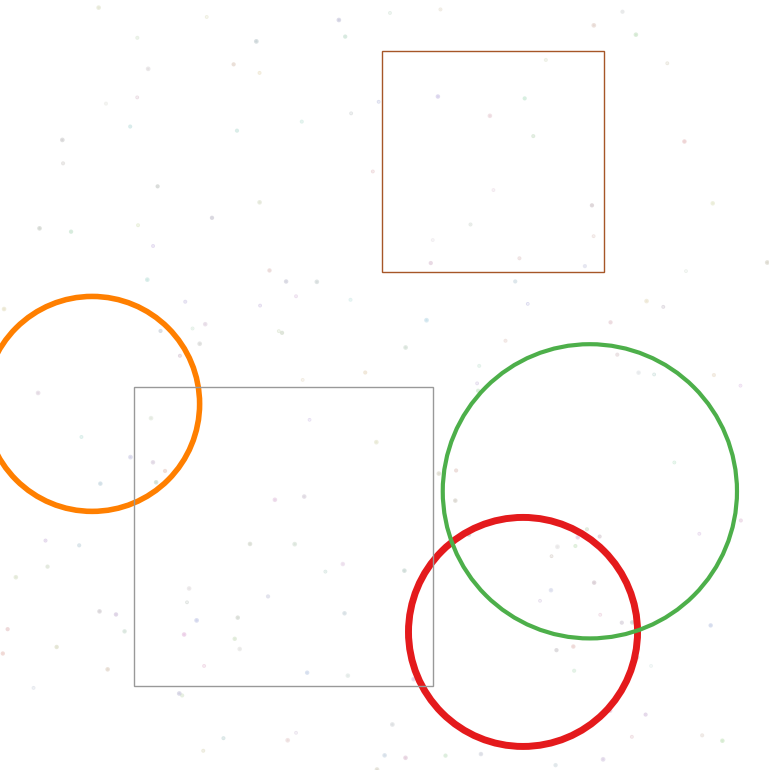[{"shape": "circle", "thickness": 2.5, "radius": 0.74, "center": [0.679, 0.179]}, {"shape": "circle", "thickness": 1.5, "radius": 0.96, "center": [0.766, 0.362]}, {"shape": "circle", "thickness": 2, "radius": 0.7, "center": [0.12, 0.475]}, {"shape": "square", "thickness": 0.5, "radius": 0.72, "center": [0.64, 0.79]}, {"shape": "square", "thickness": 0.5, "radius": 0.97, "center": [0.368, 0.303]}]